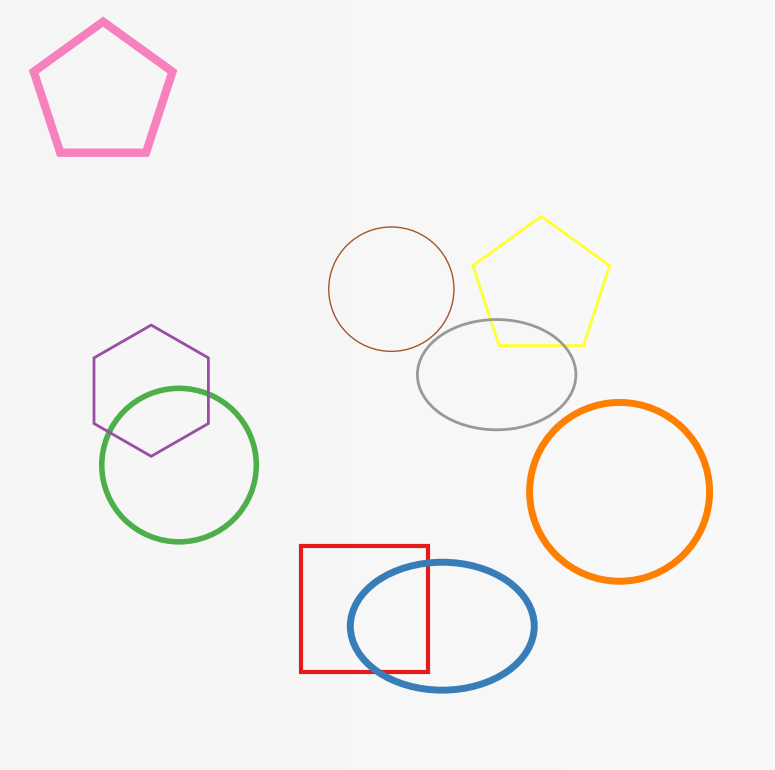[{"shape": "square", "thickness": 1.5, "radius": 0.41, "center": [0.47, 0.209]}, {"shape": "oval", "thickness": 2.5, "radius": 0.59, "center": [0.571, 0.187]}, {"shape": "circle", "thickness": 2, "radius": 0.5, "center": [0.231, 0.396]}, {"shape": "hexagon", "thickness": 1, "radius": 0.43, "center": [0.195, 0.493]}, {"shape": "circle", "thickness": 2.5, "radius": 0.58, "center": [0.799, 0.361]}, {"shape": "pentagon", "thickness": 1, "radius": 0.46, "center": [0.698, 0.626]}, {"shape": "circle", "thickness": 0.5, "radius": 0.4, "center": [0.505, 0.624]}, {"shape": "pentagon", "thickness": 3, "radius": 0.47, "center": [0.133, 0.878]}, {"shape": "oval", "thickness": 1, "radius": 0.51, "center": [0.641, 0.513]}]